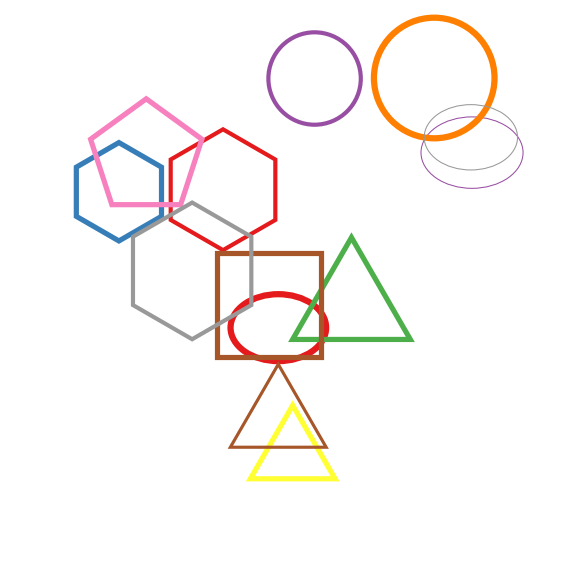[{"shape": "oval", "thickness": 3, "radius": 0.41, "center": [0.482, 0.432]}, {"shape": "hexagon", "thickness": 2, "radius": 0.52, "center": [0.386, 0.671]}, {"shape": "hexagon", "thickness": 2.5, "radius": 0.43, "center": [0.206, 0.667]}, {"shape": "triangle", "thickness": 2.5, "radius": 0.59, "center": [0.609, 0.47]}, {"shape": "circle", "thickness": 2, "radius": 0.4, "center": [0.545, 0.863]}, {"shape": "oval", "thickness": 0.5, "radius": 0.44, "center": [0.817, 0.735]}, {"shape": "circle", "thickness": 3, "radius": 0.52, "center": [0.752, 0.864]}, {"shape": "triangle", "thickness": 2.5, "radius": 0.42, "center": [0.507, 0.212]}, {"shape": "square", "thickness": 2.5, "radius": 0.45, "center": [0.466, 0.471]}, {"shape": "triangle", "thickness": 1.5, "radius": 0.48, "center": [0.482, 0.273]}, {"shape": "pentagon", "thickness": 2.5, "radius": 0.51, "center": [0.253, 0.727]}, {"shape": "oval", "thickness": 0.5, "radius": 0.4, "center": [0.815, 0.761]}, {"shape": "hexagon", "thickness": 2, "radius": 0.59, "center": [0.333, 0.53]}]